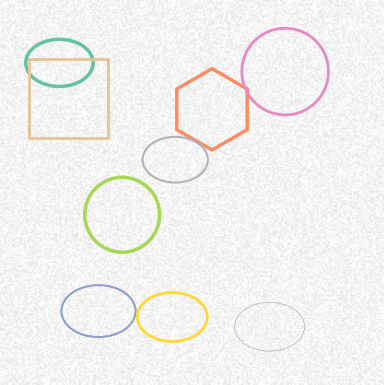[{"shape": "oval", "thickness": 2.5, "radius": 0.44, "center": [0.154, 0.837]}, {"shape": "hexagon", "thickness": 2.5, "radius": 0.53, "center": [0.551, 0.716]}, {"shape": "oval", "thickness": 1.5, "radius": 0.48, "center": [0.256, 0.192]}, {"shape": "circle", "thickness": 2, "radius": 0.56, "center": [0.741, 0.814]}, {"shape": "circle", "thickness": 2.5, "radius": 0.49, "center": [0.317, 0.442]}, {"shape": "oval", "thickness": 2, "radius": 0.45, "center": [0.447, 0.177]}, {"shape": "square", "thickness": 2, "radius": 0.51, "center": [0.178, 0.745]}, {"shape": "oval", "thickness": 1.5, "radius": 0.42, "center": [0.455, 0.585]}, {"shape": "oval", "thickness": 0.5, "radius": 0.45, "center": [0.7, 0.151]}]